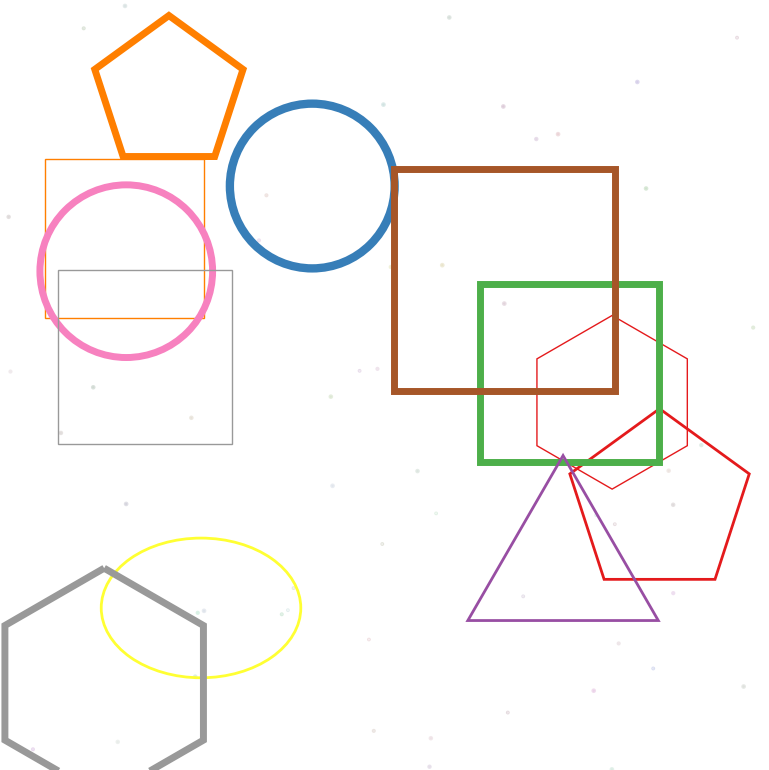[{"shape": "hexagon", "thickness": 0.5, "radius": 0.56, "center": [0.795, 0.478]}, {"shape": "pentagon", "thickness": 1, "radius": 0.61, "center": [0.857, 0.347]}, {"shape": "circle", "thickness": 3, "radius": 0.53, "center": [0.406, 0.758]}, {"shape": "square", "thickness": 2.5, "radius": 0.58, "center": [0.74, 0.515]}, {"shape": "triangle", "thickness": 1, "radius": 0.71, "center": [0.731, 0.266]}, {"shape": "square", "thickness": 0.5, "radius": 0.51, "center": [0.162, 0.69]}, {"shape": "pentagon", "thickness": 2.5, "radius": 0.51, "center": [0.219, 0.879]}, {"shape": "oval", "thickness": 1, "radius": 0.65, "center": [0.261, 0.21]}, {"shape": "square", "thickness": 2.5, "radius": 0.72, "center": [0.655, 0.636]}, {"shape": "circle", "thickness": 2.5, "radius": 0.56, "center": [0.164, 0.648]}, {"shape": "hexagon", "thickness": 2.5, "radius": 0.74, "center": [0.135, 0.113]}, {"shape": "square", "thickness": 0.5, "radius": 0.57, "center": [0.188, 0.536]}]